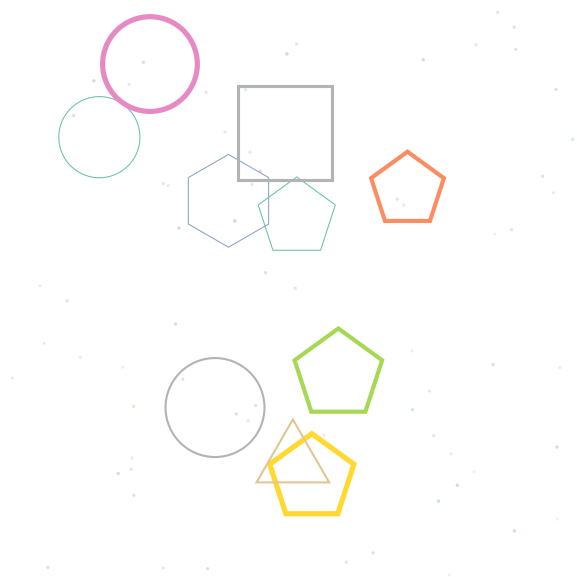[{"shape": "pentagon", "thickness": 0.5, "radius": 0.35, "center": [0.514, 0.623]}, {"shape": "circle", "thickness": 0.5, "radius": 0.35, "center": [0.172, 0.762]}, {"shape": "pentagon", "thickness": 2, "radius": 0.33, "center": [0.706, 0.67]}, {"shape": "hexagon", "thickness": 0.5, "radius": 0.4, "center": [0.396, 0.651]}, {"shape": "circle", "thickness": 2.5, "radius": 0.41, "center": [0.26, 0.888]}, {"shape": "pentagon", "thickness": 2, "radius": 0.4, "center": [0.586, 0.351]}, {"shape": "pentagon", "thickness": 2.5, "radius": 0.38, "center": [0.54, 0.172]}, {"shape": "triangle", "thickness": 1, "radius": 0.36, "center": [0.507, 0.2]}, {"shape": "square", "thickness": 1.5, "radius": 0.41, "center": [0.493, 0.769]}, {"shape": "circle", "thickness": 1, "radius": 0.43, "center": [0.372, 0.293]}]